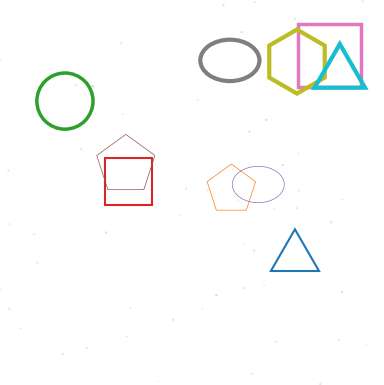[{"shape": "triangle", "thickness": 1.5, "radius": 0.36, "center": [0.766, 0.332]}, {"shape": "pentagon", "thickness": 0.5, "radius": 0.33, "center": [0.601, 0.508]}, {"shape": "circle", "thickness": 2.5, "radius": 0.36, "center": [0.169, 0.737]}, {"shape": "square", "thickness": 1.5, "radius": 0.31, "center": [0.333, 0.529]}, {"shape": "oval", "thickness": 0.5, "radius": 0.34, "center": [0.671, 0.521]}, {"shape": "pentagon", "thickness": 0.5, "radius": 0.4, "center": [0.327, 0.572]}, {"shape": "square", "thickness": 2.5, "radius": 0.41, "center": [0.856, 0.856]}, {"shape": "oval", "thickness": 3, "radius": 0.38, "center": [0.597, 0.843]}, {"shape": "hexagon", "thickness": 3, "radius": 0.42, "center": [0.771, 0.84]}, {"shape": "triangle", "thickness": 3, "radius": 0.38, "center": [0.883, 0.81]}]